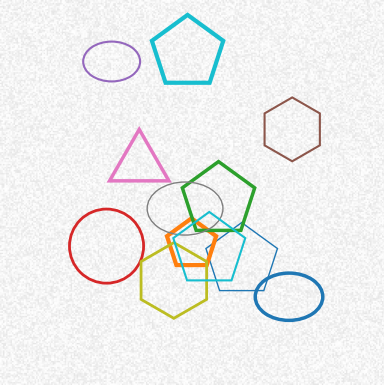[{"shape": "oval", "thickness": 2.5, "radius": 0.44, "center": [0.751, 0.229]}, {"shape": "pentagon", "thickness": 1, "radius": 0.49, "center": [0.628, 0.324]}, {"shape": "pentagon", "thickness": 3, "radius": 0.34, "center": [0.498, 0.366]}, {"shape": "pentagon", "thickness": 2.5, "radius": 0.49, "center": [0.568, 0.481]}, {"shape": "circle", "thickness": 2, "radius": 0.48, "center": [0.277, 0.361]}, {"shape": "oval", "thickness": 1.5, "radius": 0.37, "center": [0.29, 0.84]}, {"shape": "hexagon", "thickness": 1.5, "radius": 0.41, "center": [0.759, 0.664]}, {"shape": "triangle", "thickness": 2.5, "radius": 0.45, "center": [0.362, 0.575]}, {"shape": "oval", "thickness": 1, "radius": 0.49, "center": [0.481, 0.458]}, {"shape": "hexagon", "thickness": 2, "radius": 0.49, "center": [0.452, 0.272]}, {"shape": "pentagon", "thickness": 1.5, "radius": 0.49, "center": [0.544, 0.351]}, {"shape": "pentagon", "thickness": 3, "radius": 0.49, "center": [0.487, 0.864]}]